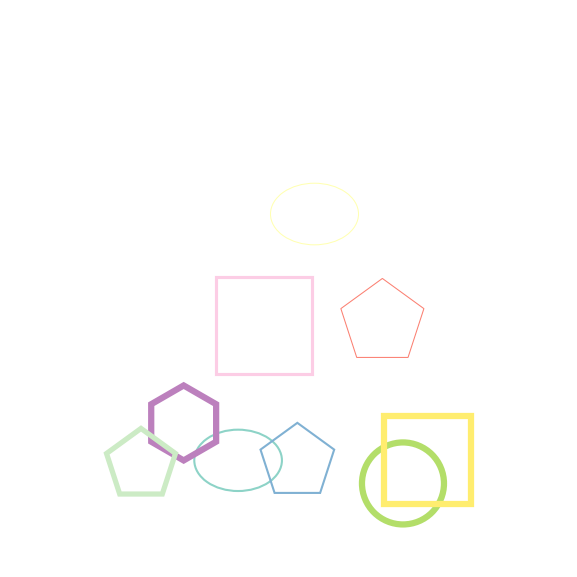[{"shape": "oval", "thickness": 1, "radius": 0.38, "center": [0.412, 0.202]}, {"shape": "oval", "thickness": 0.5, "radius": 0.38, "center": [0.545, 0.629]}, {"shape": "pentagon", "thickness": 0.5, "radius": 0.38, "center": [0.662, 0.441]}, {"shape": "pentagon", "thickness": 1, "radius": 0.34, "center": [0.515, 0.2]}, {"shape": "circle", "thickness": 3, "radius": 0.35, "center": [0.698, 0.162]}, {"shape": "square", "thickness": 1.5, "radius": 0.42, "center": [0.457, 0.435]}, {"shape": "hexagon", "thickness": 3, "radius": 0.32, "center": [0.318, 0.267]}, {"shape": "pentagon", "thickness": 2.5, "radius": 0.31, "center": [0.244, 0.194]}, {"shape": "square", "thickness": 3, "radius": 0.38, "center": [0.74, 0.202]}]